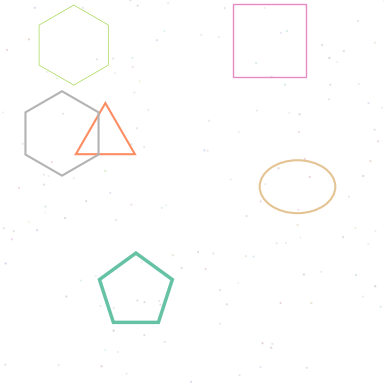[{"shape": "pentagon", "thickness": 2.5, "radius": 0.5, "center": [0.353, 0.243]}, {"shape": "triangle", "thickness": 1.5, "radius": 0.44, "center": [0.274, 0.644]}, {"shape": "square", "thickness": 1, "radius": 0.47, "center": [0.7, 0.895]}, {"shape": "hexagon", "thickness": 0.5, "radius": 0.52, "center": [0.192, 0.883]}, {"shape": "oval", "thickness": 1.5, "radius": 0.49, "center": [0.773, 0.515]}, {"shape": "hexagon", "thickness": 1.5, "radius": 0.55, "center": [0.161, 0.653]}]